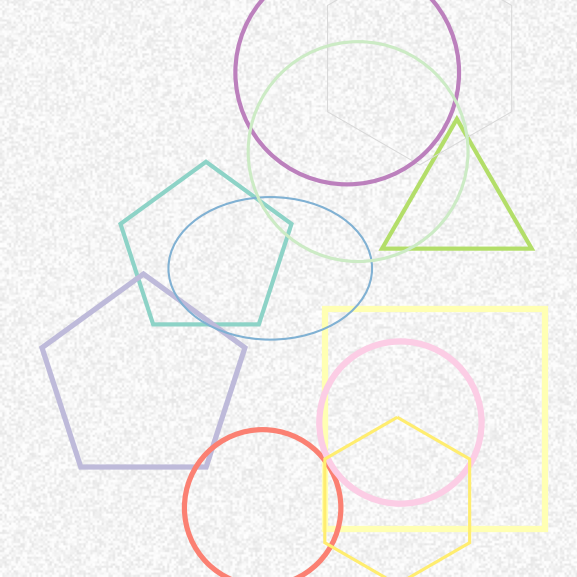[{"shape": "pentagon", "thickness": 2, "radius": 0.78, "center": [0.357, 0.563]}, {"shape": "square", "thickness": 3, "radius": 0.95, "center": [0.753, 0.273]}, {"shape": "pentagon", "thickness": 2.5, "radius": 0.92, "center": [0.248, 0.34]}, {"shape": "circle", "thickness": 2.5, "radius": 0.68, "center": [0.455, 0.12]}, {"shape": "oval", "thickness": 1, "radius": 0.88, "center": [0.468, 0.534]}, {"shape": "triangle", "thickness": 2, "radius": 0.75, "center": [0.791, 0.643]}, {"shape": "circle", "thickness": 3, "radius": 0.7, "center": [0.693, 0.267]}, {"shape": "hexagon", "thickness": 0.5, "radius": 0.92, "center": [0.727, 0.898]}, {"shape": "circle", "thickness": 2, "radius": 0.97, "center": [0.601, 0.874]}, {"shape": "circle", "thickness": 1.5, "radius": 0.95, "center": [0.62, 0.737]}, {"shape": "hexagon", "thickness": 1.5, "radius": 0.72, "center": [0.688, 0.132]}]